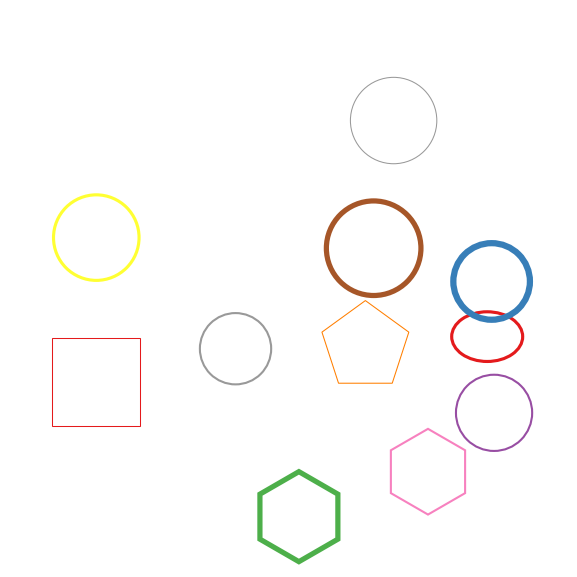[{"shape": "square", "thickness": 0.5, "radius": 0.38, "center": [0.167, 0.338]}, {"shape": "oval", "thickness": 1.5, "radius": 0.31, "center": [0.844, 0.416]}, {"shape": "circle", "thickness": 3, "radius": 0.33, "center": [0.851, 0.512]}, {"shape": "hexagon", "thickness": 2.5, "radius": 0.39, "center": [0.518, 0.104]}, {"shape": "circle", "thickness": 1, "radius": 0.33, "center": [0.856, 0.284]}, {"shape": "pentagon", "thickness": 0.5, "radius": 0.4, "center": [0.633, 0.4]}, {"shape": "circle", "thickness": 1.5, "radius": 0.37, "center": [0.167, 0.588]}, {"shape": "circle", "thickness": 2.5, "radius": 0.41, "center": [0.647, 0.569]}, {"shape": "hexagon", "thickness": 1, "radius": 0.37, "center": [0.741, 0.182]}, {"shape": "circle", "thickness": 0.5, "radius": 0.37, "center": [0.682, 0.79]}, {"shape": "circle", "thickness": 1, "radius": 0.31, "center": [0.408, 0.395]}]